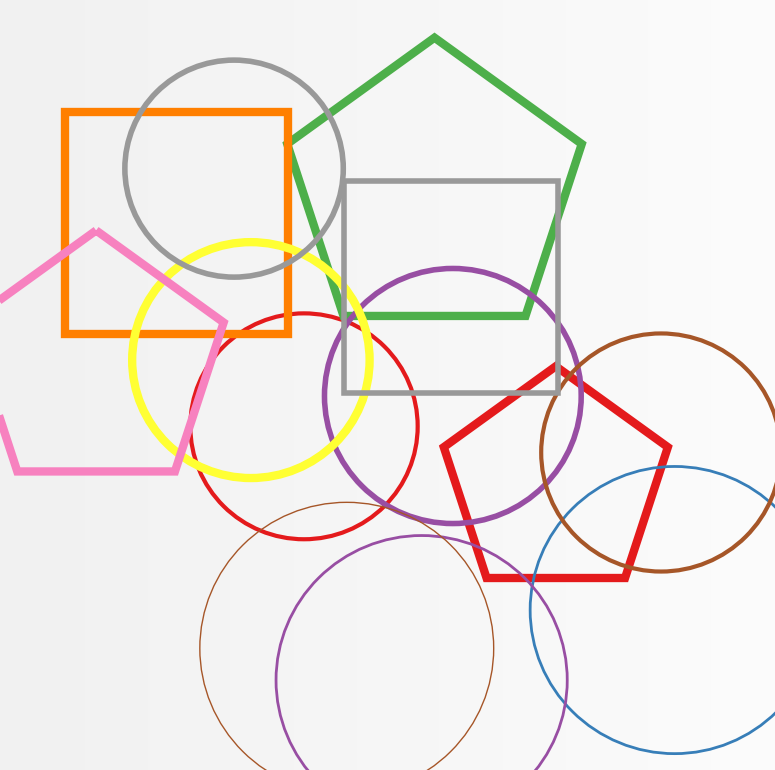[{"shape": "pentagon", "thickness": 3, "radius": 0.76, "center": [0.717, 0.372]}, {"shape": "circle", "thickness": 1.5, "radius": 0.73, "center": [0.392, 0.446]}, {"shape": "circle", "thickness": 1, "radius": 0.93, "center": [0.871, 0.208]}, {"shape": "pentagon", "thickness": 3, "radius": 1.0, "center": [0.561, 0.751]}, {"shape": "circle", "thickness": 2, "radius": 0.83, "center": [0.584, 0.486]}, {"shape": "circle", "thickness": 1, "radius": 0.94, "center": [0.544, 0.117]}, {"shape": "square", "thickness": 3, "radius": 0.72, "center": [0.228, 0.71]}, {"shape": "circle", "thickness": 3, "radius": 0.77, "center": [0.324, 0.532]}, {"shape": "circle", "thickness": 0.5, "radius": 0.95, "center": [0.447, 0.158]}, {"shape": "circle", "thickness": 1.5, "radius": 0.77, "center": [0.853, 0.412]}, {"shape": "pentagon", "thickness": 3, "radius": 0.87, "center": [0.124, 0.528]}, {"shape": "circle", "thickness": 2, "radius": 0.7, "center": [0.302, 0.781]}, {"shape": "square", "thickness": 2, "radius": 0.69, "center": [0.582, 0.627]}]